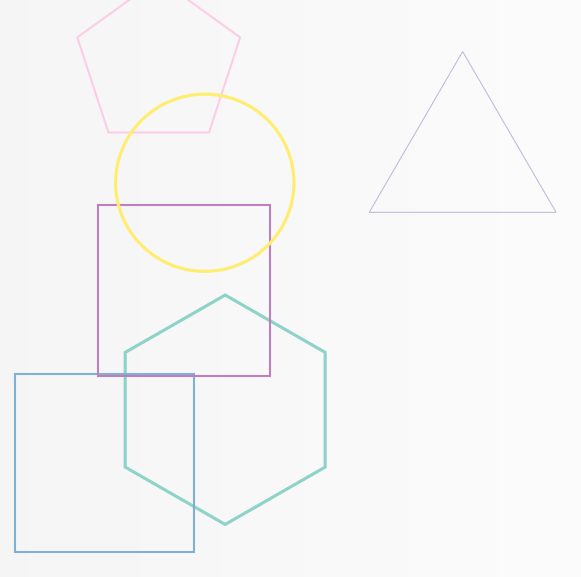[{"shape": "hexagon", "thickness": 1.5, "radius": 0.99, "center": [0.387, 0.29]}, {"shape": "triangle", "thickness": 0.5, "radius": 0.93, "center": [0.796, 0.724]}, {"shape": "square", "thickness": 1, "radius": 0.77, "center": [0.179, 0.198]}, {"shape": "pentagon", "thickness": 1, "radius": 0.74, "center": [0.273, 0.889]}, {"shape": "square", "thickness": 1, "radius": 0.74, "center": [0.316, 0.496]}, {"shape": "circle", "thickness": 1.5, "radius": 0.77, "center": [0.352, 0.683]}]